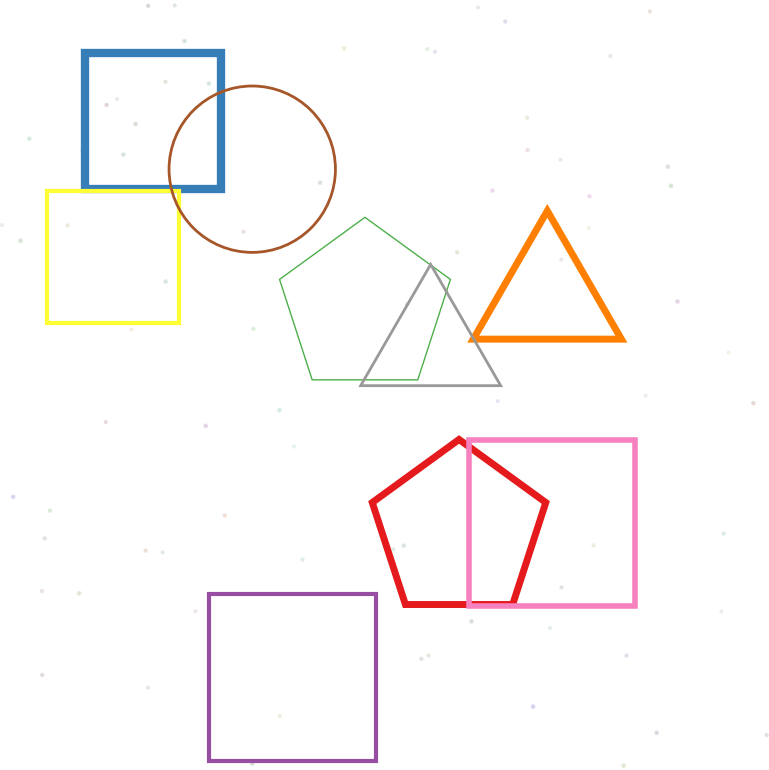[{"shape": "pentagon", "thickness": 2.5, "radius": 0.59, "center": [0.596, 0.311]}, {"shape": "square", "thickness": 3, "radius": 0.44, "center": [0.198, 0.843]}, {"shape": "pentagon", "thickness": 0.5, "radius": 0.58, "center": [0.474, 0.601]}, {"shape": "square", "thickness": 1.5, "radius": 0.54, "center": [0.38, 0.12]}, {"shape": "triangle", "thickness": 2.5, "radius": 0.56, "center": [0.711, 0.615]}, {"shape": "square", "thickness": 1.5, "radius": 0.43, "center": [0.147, 0.666]}, {"shape": "circle", "thickness": 1, "radius": 0.54, "center": [0.328, 0.78]}, {"shape": "square", "thickness": 2, "radius": 0.54, "center": [0.717, 0.32]}, {"shape": "triangle", "thickness": 1, "radius": 0.52, "center": [0.559, 0.552]}]